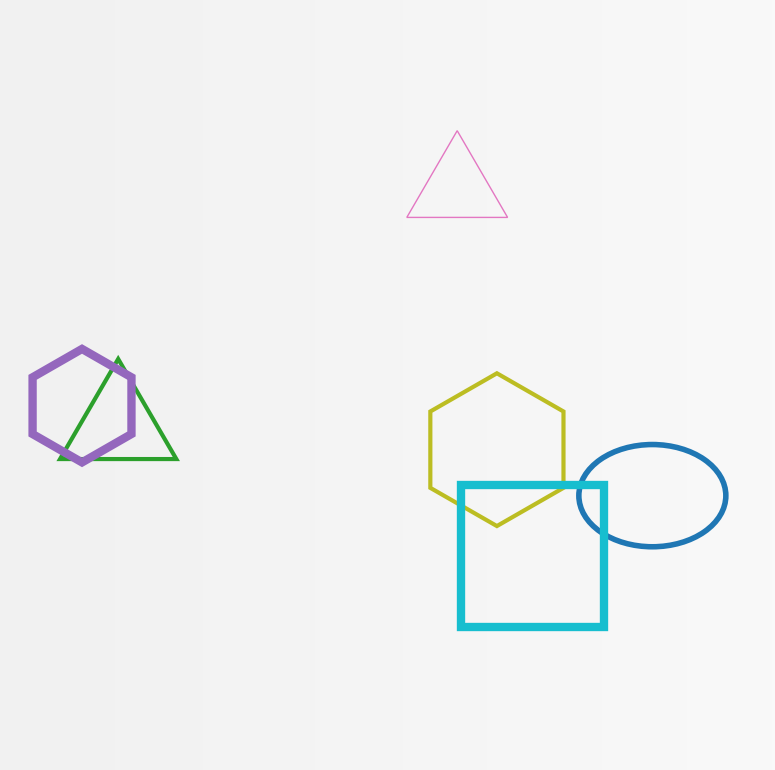[{"shape": "oval", "thickness": 2, "radius": 0.47, "center": [0.842, 0.356]}, {"shape": "triangle", "thickness": 1.5, "radius": 0.43, "center": [0.153, 0.447]}, {"shape": "hexagon", "thickness": 3, "radius": 0.37, "center": [0.106, 0.473]}, {"shape": "triangle", "thickness": 0.5, "radius": 0.38, "center": [0.59, 0.755]}, {"shape": "hexagon", "thickness": 1.5, "radius": 0.5, "center": [0.641, 0.416]}, {"shape": "square", "thickness": 3, "radius": 0.46, "center": [0.687, 0.278]}]